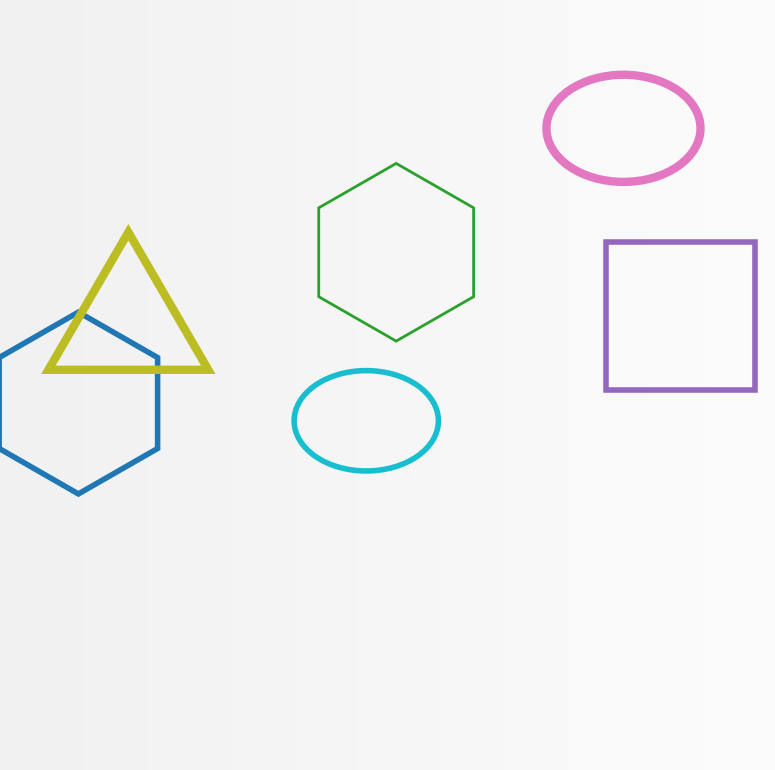[{"shape": "hexagon", "thickness": 2, "radius": 0.59, "center": [0.101, 0.477]}, {"shape": "hexagon", "thickness": 1, "radius": 0.58, "center": [0.511, 0.672]}, {"shape": "square", "thickness": 2, "radius": 0.48, "center": [0.879, 0.589]}, {"shape": "oval", "thickness": 3, "radius": 0.5, "center": [0.804, 0.833]}, {"shape": "triangle", "thickness": 3, "radius": 0.6, "center": [0.166, 0.579]}, {"shape": "oval", "thickness": 2, "radius": 0.47, "center": [0.473, 0.454]}]